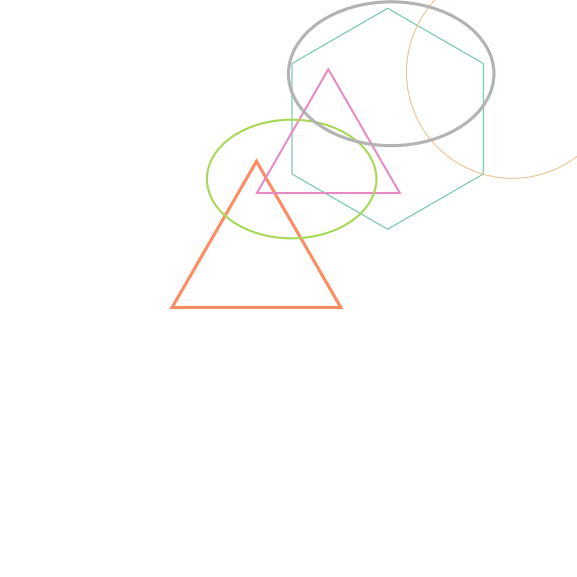[{"shape": "hexagon", "thickness": 0.5, "radius": 0.96, "center": [0.671, 0.793]}, {"shape": "triangle", "thickness": 1.5, "radius": 0.84, "center": [0.444, 0.551]}, {"shape": "triangle", "thickness": 1, "radius": 0.71, "center": [0.569, 0.736]}, {"shape": "oval", "thickness": 1, "radius": 0.73, "center": [0.505, 0.689]}, {"shape": "circle", "thickness": 0.5, "radius": 0.92, "center": [0.887, 0.874]}, {"shape": "oval", "thickness": 1.5, "radius": 0.89, "center": [0.677, 0.871]}]